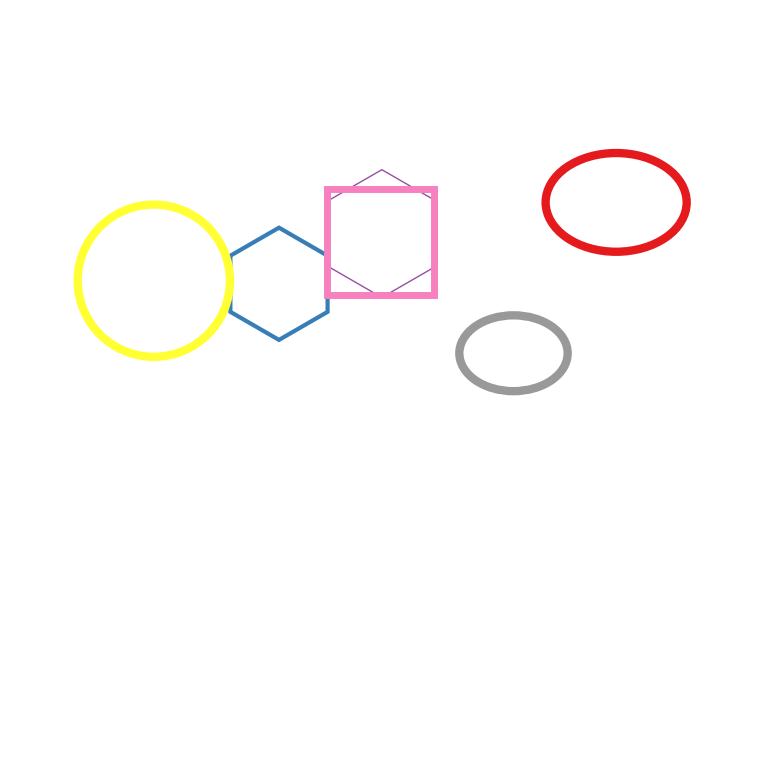[{"shape": "oval", "thickness": 3, "radius": 0.46, "center": [0.8, 0.737]}, {"shape": "hexagon", "thickness": 1.5, "radius": 0.36, "center": [0.362, 0.631]}, {"shape": "hexagon", "thickness": 0.5, "radius": 0.41, "center": [0.496, 0.697]}, {"shape": "circle", "thickness": 3, "radius": 0.49, "center": [0.2, 0.635]}, {"shape": "square", "thickness": 2.5, "radius": 0.34, "center": [0.494, 0.686]}, {"shape": "oval", "thickness": 3, "radius": 0.35, "center": [0.667, 0.541]}]